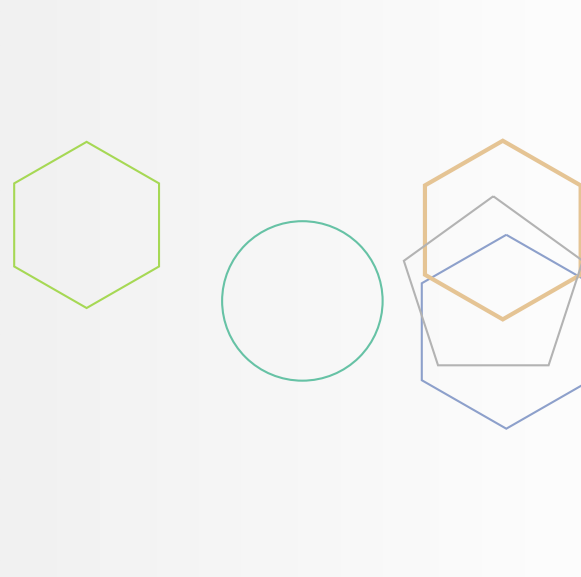[{"shape": "circle", "thickness": 1, "radius": 0.69, "center": [0.52, 0.478]}, {"shape": "hexagon", "thickness": 1, "radius": 0.84, "center": [0.871, 0.425]}, {"shape": "hexagon", "thickness": 1, "radius": 0.72, "center": [0.149, 0.61]}, {"shape": "hexagon", "thickness": 2, "radius": 0.77, "center": [0.865, 0.601]}, {"shape": "pentagon", "thickness": 1, "radius": 0.81, "center": [0.849, 0.497]}]